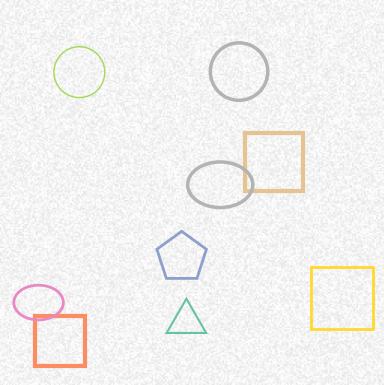[{"shape": "triangle", "thickness": 1.5, "radius": 0.3, "center": [0.484, 0.165]}, {"shape": "square", "thickness": 3, "radius": 0.33, "center": [0.156, 0.115]}, {"shape": "pentagon", "thickness": 2, "radius": 0.34, "center": [0.472, 0.332]}, {"shape": "oval", "thickness": 2, "radius": 0.32, "center": [0.1, 0.214]}, {"shape": "circle", "thickness": 1, "radius": 0.33, "center": [0.206, 0.813]}, {"shape": "square", "thickness": 2, "radius": 0.4, "center": [0.889, 0.225]}, {"shape": "square", "thickness": 3, "radius": 0.38, "center": [0.712, 0.579]}, {"shape": "oval", "thickness": 2.5, "radius": 0.42, "center": [0.572, 0.52]}, {"shape": "circle", "thickness": 2.5, "radius": 0.37, "center": [0.621, 0.814]}]